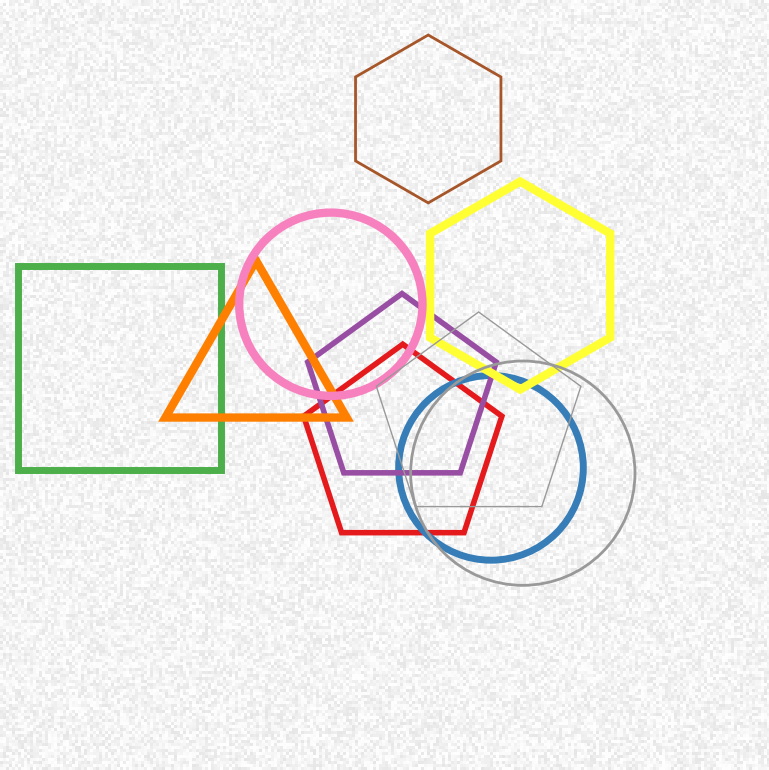[{"shape": "pentagon", "thickness": 2, "radius": 0.68, "center": [0.523, 0.418]}, {"shape": "circle", "thickness": 2.5, "radius": 0.6, "center": [0.638, 0.392]}, {"shape": "square", "thickness": 2.5, "radius": 0.66, "center": [0.155, 0.522]}, {"shape": "pentagon", "thickness": 2, "radius": 0.64, "center": [0.522, 0.49]}, {"shape": "triangle", "thickness": 3, "radius": 0.68, "center": [0.332, 0.526]}, {"shape": "hexagon", "thickness": 3, "radius": 0.68, "center": [0.676, 0.629]}, {"shape": "hexagon", "thickness": 1, "radius": 0.55, "center": [0.556, 0.846]}, {"shape": "circle", "thickness": 3, "radius": 0.6, "center": [0.43, 0.605]}, {"shape": "circle", "thickness": 1, "radius": 0.73, "center": [0.679, 0.386]}, {"shape": "pentagon", "thickness": 0.5, "radius": 0.7, "center": [0.622, 0.455]}]